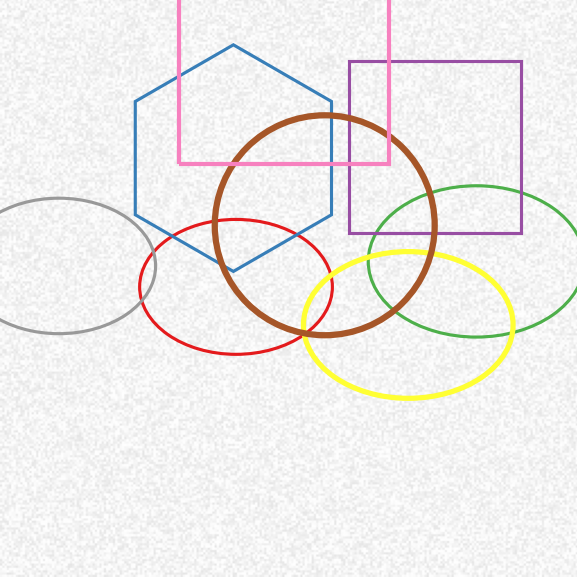[{"shape": "oval", "thickness": 1.5, "radius": 0.83, "center": [0.409, 0.502]}, {"shape": "hexagon", "thickness": 1.5, "radius": 0.98, "center": [0.404, 0.725]}, {"shape": "oval", "thickness": 1.5, "radius": 0.94, "center": [0.825, 0.546]}, {"shape": "square", "thickness": 1.5, "radius": 0.75, "center": [0.754, 0.745]}, {"shape": "oval", "thickness": 2.5, "radius": 0.91, "center": [0.707, 0.436]}, {"shape": "circle", "thickness": 3, "radius": 0.95, "center": [0.562, 0.609]}, {"shape": "square", "thickness": 2, "radius": 0.91, "center": [0.492, 0.897]}, {"shape": "oval", "thickness": 1.5, "radius": 0.84, "center": [0.102, 0.539]}]